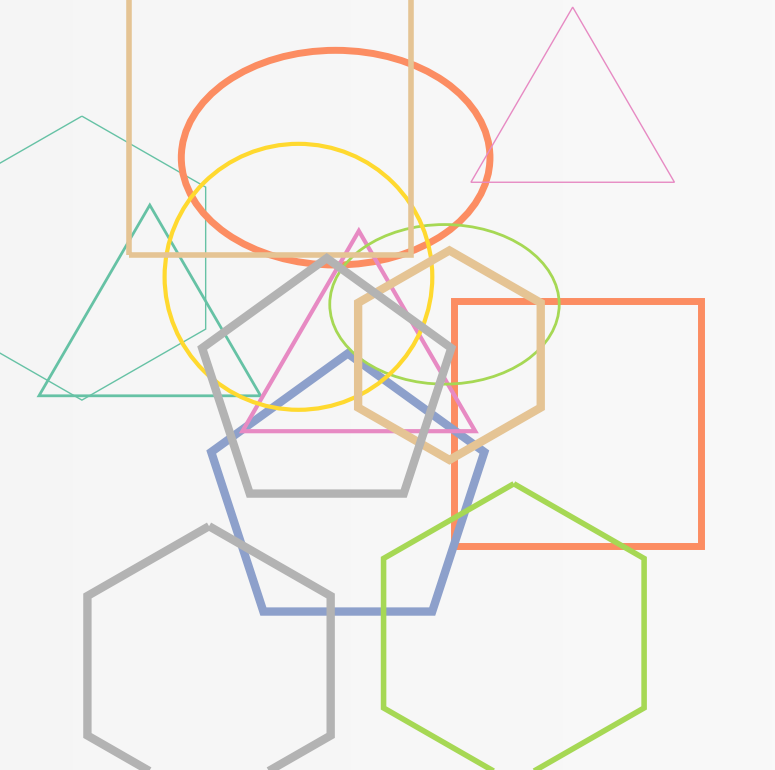[{"shape": "hexagon", "thickness": 0.5, "radius": 0.92, "center": [0.106, 0.665]}, {"shape": "triangle", "thickness": 1, "radius": 0.83, "center": [0.193, 0.569]}, {"shape": "oval", "thickness": 2.5, "radius": 1.0, "center": [0.433, 0.795]}, {"shape": "square", "thickness": 2.5, "radius": 0.8, "center": [0.745, 0.45]}, {"shape": "pentagon", "thickness": 3, "radius": 0.93, "center": [0.449, 0.356]}, {"shape": "triangle", "thickness": 1.5, "radius": 0.87, "center": [0.463, 0.527]}, {"shape": "triangle", "thickness": 0.5, "radius": 0.76, "center": [0.739, 0.839]}, {"shape": "oval", "thickness": 1, "radius": 0.74, "center": [0.574, 0.605]}, {"shape": "hexagon", "thickness": 2, "radius": 0.97, "center": [0.663, 0.178]}, {"shape": "circle", "thickness": 1.5, "radius": 0.86, "center": [0.385, 0.64]}, {"shape": "hexagon", "thickness": 3, "radius": 0.68, "center": [0.58, 0.539]}, {"shape": "square", "thickness": 2, "radius": 0.91, "center": [0.349, 0.851]}, {"shape": "pentagon", "thickness": 3, "radius": 0.85, "center": [0.422, 0.496]}, {"shape": "hexagon", "thickness": 3, "radius": 0.91, "center": [0.27, 0.135]}]